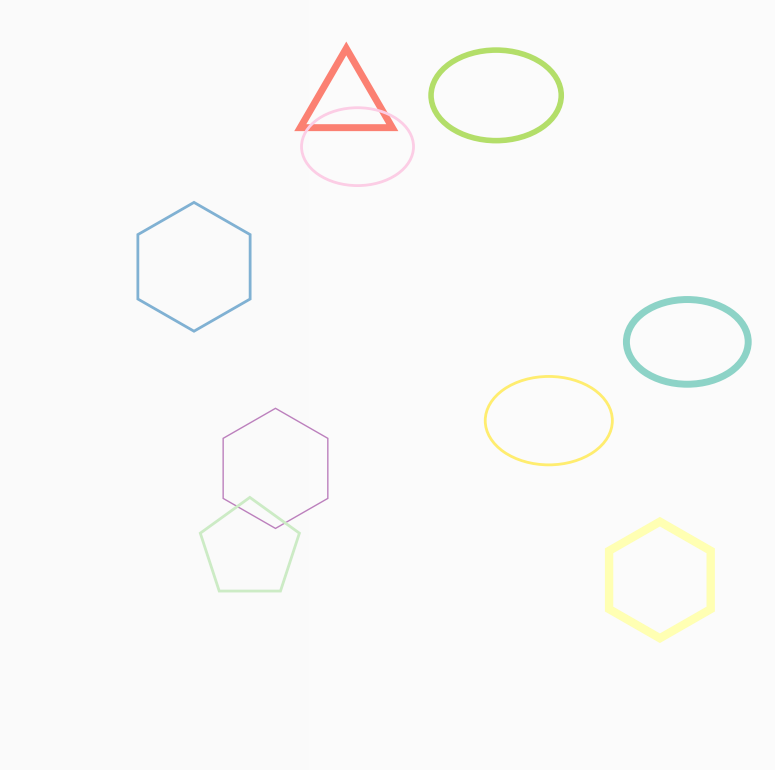[{"shape": "oval", "thickness": 2.5, "radius": 0.39, "center": [0.887, 0.556]}, {"shape": "hexagon", "thickness": 3, "radius": 0.38, "center": [0.851, 0.247]}, {"shape": "triangle", "thickness": 2.5, "radius": 0.34, "center": [0.447, 0.869]}, {"shape": "hexagon", "thickness": 1, "radius": 0.42, "center": [0.25, 0.654]}, {"shape": "oval", "thickness": 2, "radius": 0.42, "center": [0.64, 0.876]}, {"shape": "oval", "thickness": 1, "radius": 0.36, "center": [0.461, 0.81]}, {"shape": "hexagon", "thickness": 0.5, "radius": 0.39, "center": [0.355, 0.392]}, {"shape": "pentagon", "thickness": 1, "radius": 0.34, "center": [0.322, 0.287]}, {"shape": "oval", "thickness": 1, "radius": 0.41, "center": [0.708, 0.454]}]